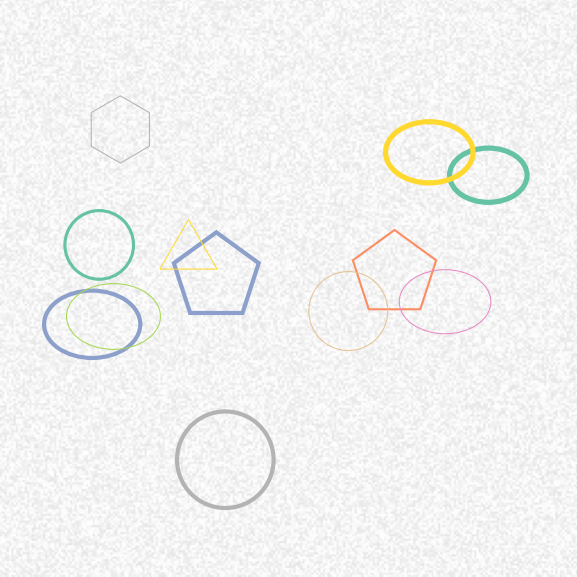[{"shape": "oval", "thickness": 2.5, "radius": 0.34, "center": [0.846, 0.696]}, {"shape": "circle", "thickness": 1.5, "radius": 0.3, "center": [0.172, 0.575]}, {"shape": "pentagon", "thickness": 1, "radius": 0.38, "center": [0.683, 0.525]}, {"shape": "oval", "thickness": 2, "radius": 0.42, "center": [0.16, 0.438]}, {"shape": "pentagon", "thickness": 2, "radius": 0.39, "center": [0.375, 0.52]}, {"shape": "oval", "thickness": 0.5, "radius": 0.4, "center": [0.771, 0.477]}, {"shape": "oval", "thickness": 0.5, "radius": 0.41, "center": [0.196, 0.451]}, {"shape": "triangle", "thickness": 0.5, "radius": 0.29, "center": [0.326, 0.562]}, {"shape": "oval", "thickness": 2.5, "radius": 0.38, "center": [0.743, 0.735]}, {"shape": "circle", "thickness": 0.5, "radius": 0.34, "center": [0.603, 0.461]}, {"shape": "hexagon", "thickness": 0.5, "radius": 0.29, "center": [0.208, 0.775]}, {"shape": "circle", "thickness": 2, "radius": 0.42, "center": [0.39, 0.203]}]